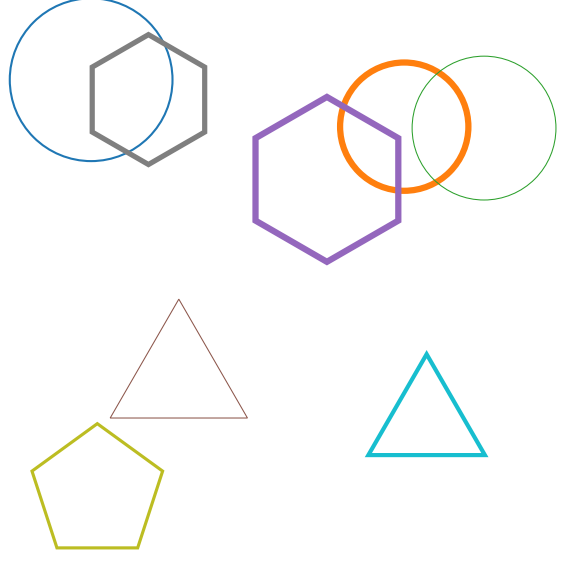[{"shape": "circle", "thickness": 1, "radius": 0.7, "center": [0.158, 0.861]}, {"shape": "circle", "thickness": 3, "radius": 0.56, "center": [0.7, 0.78]}, {"shape": "circle", "thickness": 0.5, "radius": 0.62, "center": [0.838, 0.777]}, {"shape": "hexagon", "thickness": 3, "radius": 0.71, "center": [0.566, 0.688]}, {"shape": "triangle", "thickness": 0.5, "radius": 0.69, "center": [0.31, 0.344]}, {"shape": "hexagon", "thickness": 2.5, "radius": 0.56, "center": [0.257, 0.827]}, {"shape": "pentagon", "thickness": 1.5, "radius": 0.59, "center": [0.168, 0.147]}, {"shape": "triangle", "thickness": 2, "radius": 0.58, "center": [0.739, 0.269]}]